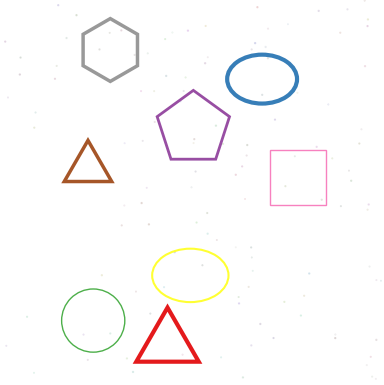[{"shape": "triangle", "thickness": 3, "radius": 0.47, "center": [0.435, 0.107]}, {"shape": "oval", "thickness": 3, "radius": 0.45, "center": [0.681, 0.795]}, {"shape": "circle", "thickness": 1, "radius": 0.41, "center": [0.242, 0.167]}, {"shape": "pentagon", "thickness": 2, "radius": 0.49, "center": [0.502, 0.666]}, {"shape": "oval", "thickness": 1.5, "radius": 0.5, "center": [0.494, 0.285]}, {"shape": "triangle", "thickness": 2.5, "radius": 0.36, "center": [0.229, 0.564]}, {"shape": "square", "thickness": 1, "radius": 0.36, "center": [0.775, 0.539]}, {"shape": "hexagon", "thickness": 2.5, "radius": 0.41, "center": [0.286, 0.87]}]